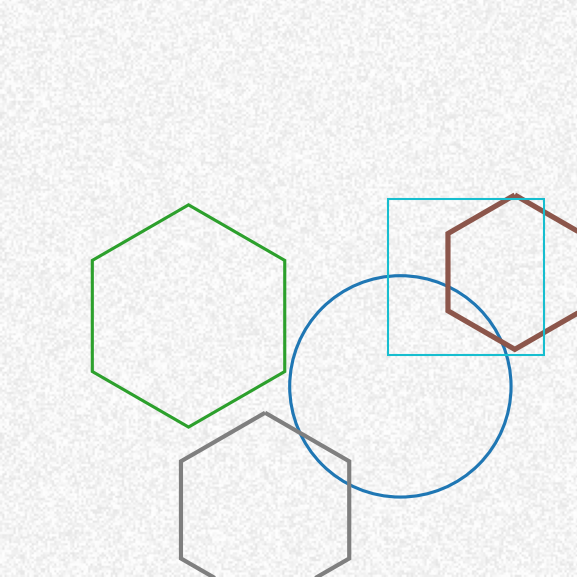[{"shape": "circle", "thickness": 1.5, "radius": 0.96, "center": [0.693, 0.33]}, {"shape": "hexagon", "thickness": 1.5, "radius": 0.96, "center": [0.326, 0.452]}, {"shape": "hexagon", "thickness": 2.5, "radius": 0.67, "center": [0.891, 0.528]}, {"shape": "hexagon", "thickness": 2, "radius": 0.84, "center": [0.459, 0.116]}, {"shape": "square", "thickness": 1, "radius": 0.67, "center": [0.807, 0.52]}]